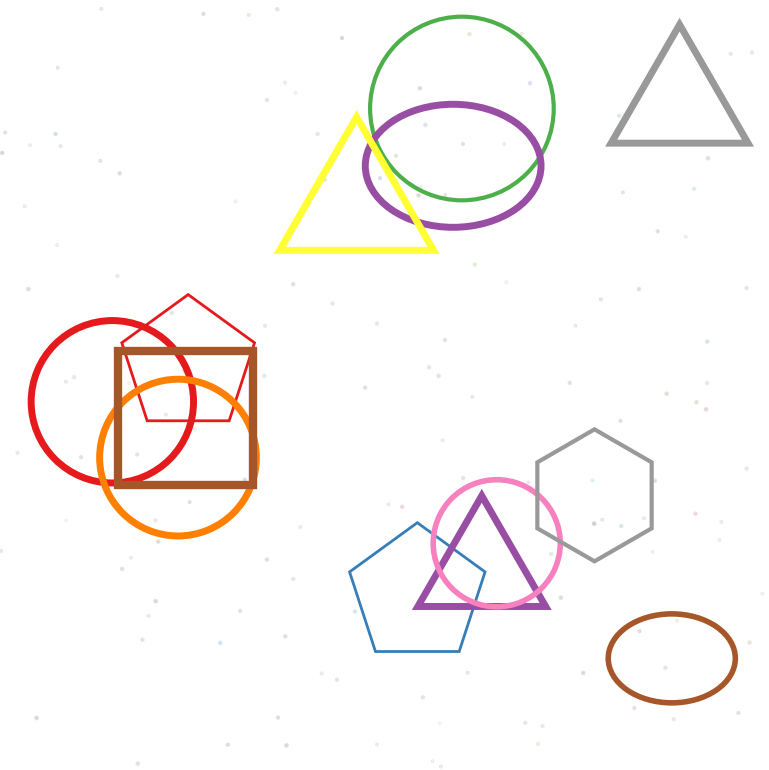[{"shape": "pentagon", "thickness": 1, "radius": 0.45, "center": [0.244, 0.527]}, {"shape": "circle", "thickness": 2.5, "radius": 0.53, "center": [0.146, 0.478]}, {"shape": "pentagon", "thickness": 1, "radius": 0.46, "center": [0.542, 0.229]}, {"shape": "circle", "thickness": 1.5, "radius": 0.6, "center": [0.6, 0.859]}, {"shape": "oval", "thickness": 2.5, "radius": 0.57, "center": [0.589, 0.785]}, {"shape": "triangle", "thickness": 2.5, "radius": 0.48, "center": [0.626, 0.26]}, {"shape": "circle", "thickness": 2.5, "radius": 0.51, "center": [0.231, 0.406]}, {"shape": "triangle", "thickness": 2.5, "radius": 0.58, "center": [0.463, 0.733]}, {"shape": "oval", "thickness": 2, "radius": 0.41, "center": [0.872, 0.145]}, {"shape": "square", "thickness": 3, "radius": 0.44, "center": [0.241, 0.457]}, {"shape": "circle", "thickness": 2, "radius": 0.41, "center": [0.645, 0.294]}, {"shape": "hexagon", "thickness": 1.5, "radius": 0.43, "center": [0.772, 0.357]}, {"shape": "triangle", "thickness": 2.5, "radius": 0.51, "center": [0.883, 0.865]}]